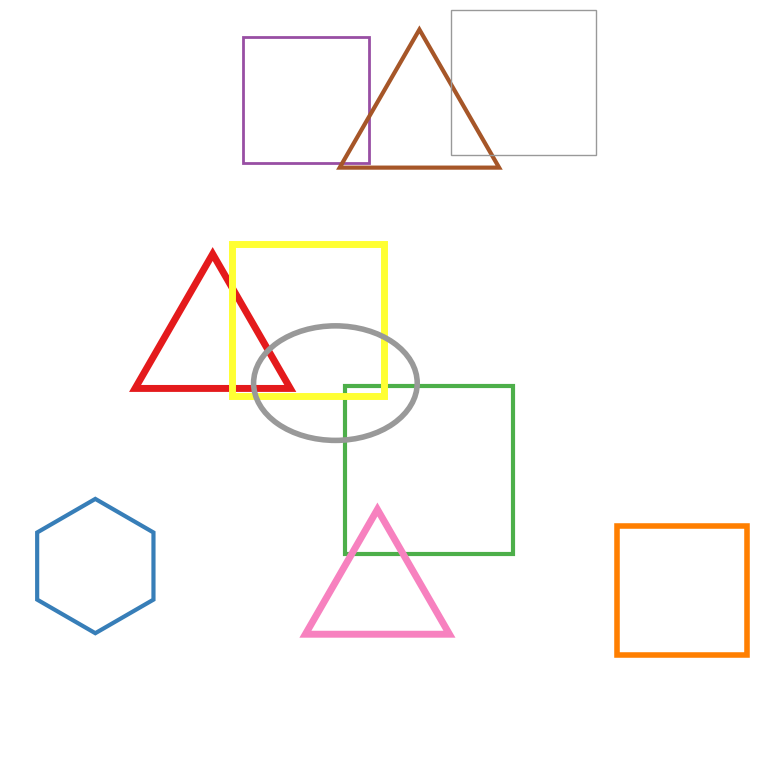[{"shape": "triangle", "thickness": 2.5, "radius": 0.58, "center": [0.276, 0.554]}, {"shape": "hexagon", "thickness": 1.5, "radius": 0.44, "center": [0.124, 0.265]}, {"shape": "square", "thickness": 1.5, "radius": 0.55, "center": [0.557, 0.389]}, {"shape": "square", "thickness": 1, "radius": 0.41, "center": [0.397, 0.87]}, {"shape": "square", "thickness": 2, "radius": 0.42, "center": [0.885, 0.233]}, {"shape": "square", "thickness": 2.5, "radius": 0.49, "center": [0.4, 0.584]}, {"shape": "triangle", "thickness": 1.5, "radius": 0.6, "center": [0.545, 0.842]}, {"shape": "triangle", "thickness": 2.5, "radius": 0.54, "center": [0.49, 0.23]}, {"shape": "oval", "thickness": 2, "radius": 0.53, "center": [0.436, 0.502]}, {"shape": "square", "thickness": 0.5, "radius": 0.47, "center": [0.68, 0.893]}]